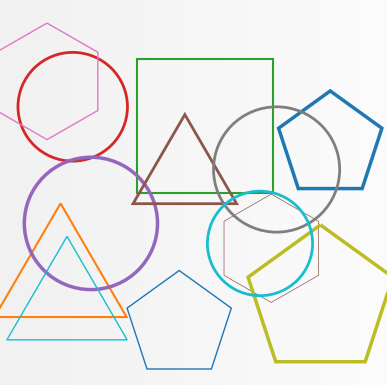[{"shape": "pentagon", "thickness": 1, "radius": 0.71, "center": [0.462, 0.156]}, {"shape": "pentagon", "thickness": 2.5, "radius": 0.7, "center": [0.852, 0.624]}, {"shape": "triangle", "thickness": 1.5, "radius": 0.98, "center": [0.156, 0.275]}, {"shape": "square", "thickness": 1.5, "radius": 0.88, "center": [0.529, 0.673]}, {"shape": "circle", "thickness": 2, "radius": 0.71, "center": [0.188, 0.723]}, {"shape": "circle", "thickness": 2.5, "radius": 0.86, "center": [0.235, 0.42]}, {"shape": "triangle", "thickness": 2, "radius": 0.77, "center": [0.477, 0.548]}, {"shape": "hexagon", "thickness": 0.5, "radius": 0.7, "center": [0.7, 0.355]}, {"shape": "hexagon", "thickness": 1, "radius": 0.76, "center": [0.121, 0.789]}, {"shape": "circle", "thickness": 2, "radius": 0.81, "center": [0.714, 0.56]}, {"shape": "pentagon", "thickness": 2.5, "radius": 0.98, "center": [0.827, 0.219]}, {"shape": "circle", "thickness": 2, "radius": 0.68, "center": [0.671, 0.368]}, {"shape": "triangle", "thickness": 1, "radius": 0.9, "center": [0.173, 0.207]}]